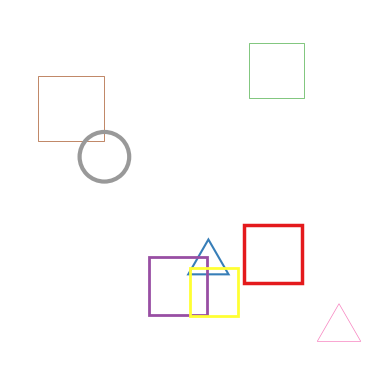[{"shape": "square", "thickness": 2.5, "radius": 0.38, "center": [0.71, 0.341]}, {"shape": "triangle", "thickness": 1.5, "radius": 0.3, "center": [0.541, 0.318]}, {"shape": "square", "thickness": 0.5, "radius": 0.36, "center": [0.718, 0.818]}, {"shape": "square", "thickness": 2, "radius": 0.38, "center": [0.463, 0.258]}, {"shape": "square", "thickness": 2, "radius": 0.31, "center": [0.556, 0.241]}, {"shape": "square", "thickness": 0.5, "radius": 0.43, "center": [0.184, 0.718]}, {"shape": "triangle", "thickness": 0.5, "radius": 0.33, "center": [0.881, 0.146]}, {"shape": "circle", "thickness": 3, "radius": 0.32, "center": [0.271, 0.593]}]